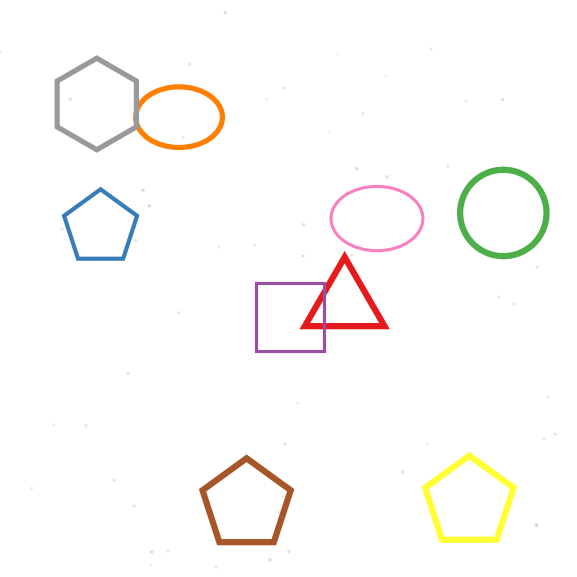[{"shape": "triangle", "thickness": 3, "radius": 0.4, "center": [0.597, 0.474]}, {"shape": "pentagon", "thickness": 2, "radius": 0.33, "center": [0.174, 0.605]}, {"shape": "circle", "thickness": 3, "radius": 0.37, "center": [0.872, 0.63]}, {"shape": "square", "thickness": 1.5, "radius": 0.29, "center": [0.502, 0.45]}, {"shape": "oval", "thickness": 2.5, "radius": 0.38, "center": [0.31, 0.796]}, {"shape": "pentagon", "thickness": 3, "radius": 0.4, "center": [0.813, 0.13]}, {"shape": "pentagon", "thickness": 3, "radius": 0.4, "center": [0.427, 0.125]}, {"shape": "oval", "thickness": 1.5, "radius": 0.4, "center": [0.653, 0.621]}, {"shape": "hexagon", "thickness": 2.5, "radius": 0.4, "center": [0.168, 0.819]}]